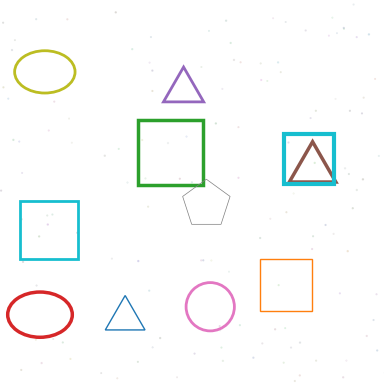[{"shape": "triangle", "thickness": 1, "radius": 0.3, "center": [0.325, 0.173]}, {"shape": "square", "thickness": 1, "radius": 0.34, "center": [0.742, 0.259]}, {"shape": "square", "thickness": 2.5, "radius": 0.42, "center": [0.443, 0.604]}, {"shape": "oval", "thickness": 2.5, "radius": 0.42, "center": [0.104, 0.183]}, {"shape": "triangle", "thickness": 2, "radius": 0.3, "center": [0.477, 0.766]}, {"shape": "triangle", "thickness": 2.5, "radius": 0.35, "center": [0.812, 0.562]}, {"shape": "circle", "thickness": 2, "radius": 0.31, "center": [0.546, 0.203]}, {"shape": "pentagon", "thickness": 0.5, "radius": 0.32, "center": [0.536, 0.47]}, {"shape": "oval", "thickness": 2, "radius": 0.39, "center": [0.116, 0.813]}, {"shape": "square", "thickness": 2, "radius": 0.38, "center": [0.128, 0.403]}, {"shape": "square", "thickness": 3, "radius": 0.32, "center": [0.803, 0.587]}]